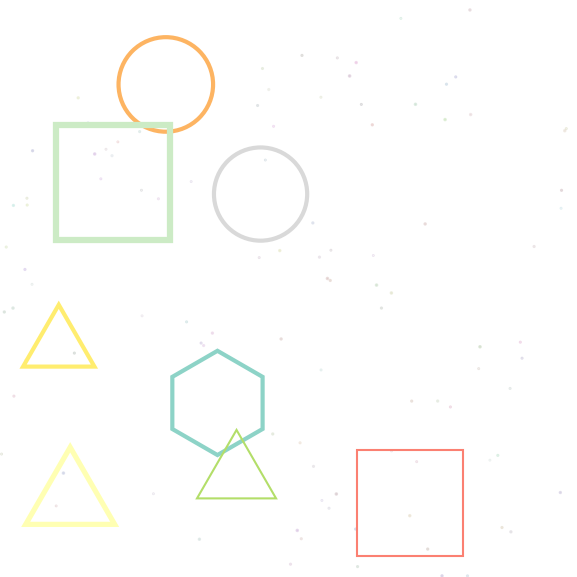[{"shape": "hexagon", "thickness": 2, "radius": 0.45, "center": [0.377, 0.301]}, {"shape": "triangle", "thickness": 2.5, "radius": 0.44, "center": [0.122, 0.136]}, {"shape": "square", "thickness": 1, "radius": 0.46, "center": [0.71, 0.129]}, {"shape": "circle", "thickness": 2, "radius": 0.41, "center": [0.287, 0.853]}, {"shape": "triangle", "thickness": 1, "radius": 0.4, "center": [0.41, 0.176]}, {"shape": "circle", "thickness": 2, "radius": 0.4, "center": [0.451, 0.663]}, {"shape": "square", "thickness": 3, "radius": 0.5, "center": [0.196, 0.683]}, {"shape": "triangle", "thickness": 2, "radius": 0.36, "center": [0.102, 0.4]}]